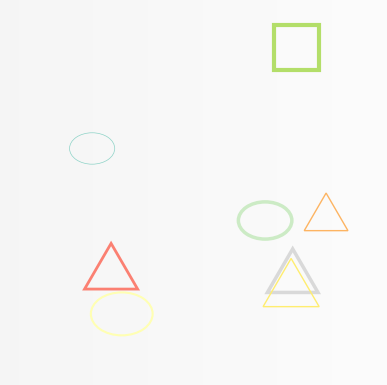[{"shape": "oval", "thickness": 0.5, "radius": 0.29, "center": [0.238, 0.614]}, {"shape": "oval", "thickness": 1.5, "radius": 0.4, "center": [0.314, 0.185]}, {"shape": "triangle", "thickness": 2, "radius": 0.4, "center": [0.287, 0.289]}, {"shape": "triangle", "thickness": 1, "radius": 0.33, "center": [0.842, 0.433]}, {"shape": "square", "thickness": 3, "radius": 0.29, "center": [0.765, 0.877]}, {"shape": "triangle", "thickness": 2.5, "radius": 0.38, "center": [0.755, 0.278]}, {"shape": "oval", "thickness": 2.5, "radius": 0.35, "center": [0.684, 0.427]}, {"shape": "triangle", "thickness": 1, "radius": 0.42, "center": [0.751, 0.245]}]